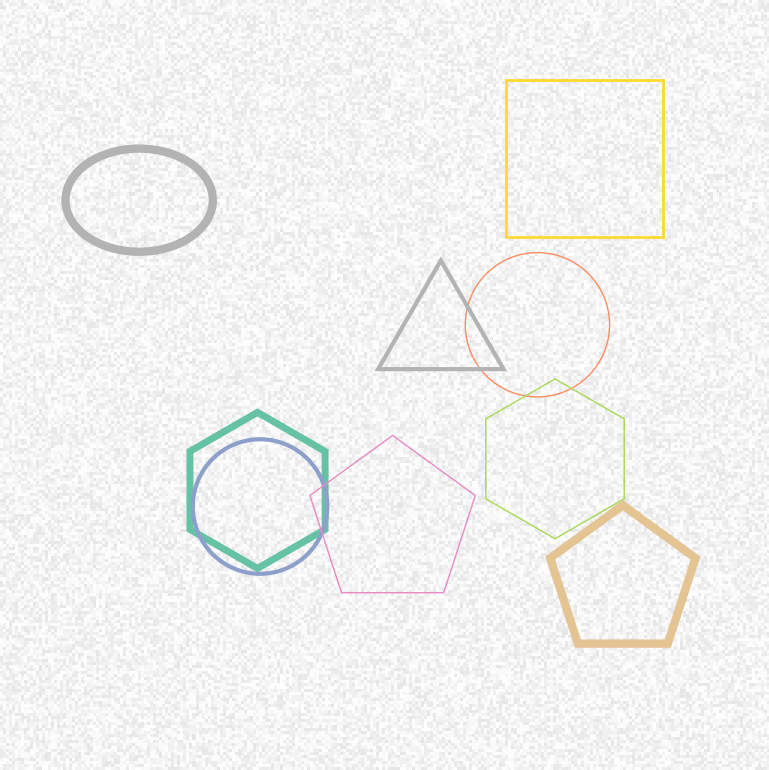[{"shape": "hexagon", "thickness": 2.5, "radius": 0.51, "center": [0.334, 0.363]}, {"shape": "circle", "thickness": 0.5, "radius": 0.47, "center": [0.698, 0.578]}, {"shape": "circle", "thickness": 1.5, "radius": 0.44, "center": [0.338, 0.342]}, {"shape": "pentagon", "thickness": 0.5, "radius": 0.56, "center": [0.51, 0.322]}, {"shape": "hexagon", "thickness": 0.5, "radius": 0.52, "center": [0.721, 0.404]}, {"shape": "square", "thickness": 1, "radius": 0.51, "center": [0.758, 0.794]}, {"shape": "pentagon", "thickness": 3, "radius": 0.5, "center": [0.809, 0.244]}, {"shape": "triangle", "thickness": 1.5, "radius": 0.47, "center": [0.573, 0.568]}, {"shape": "oval", "thickness": 3, "radius": 0.48, "center": [0.181, 0.74]}]